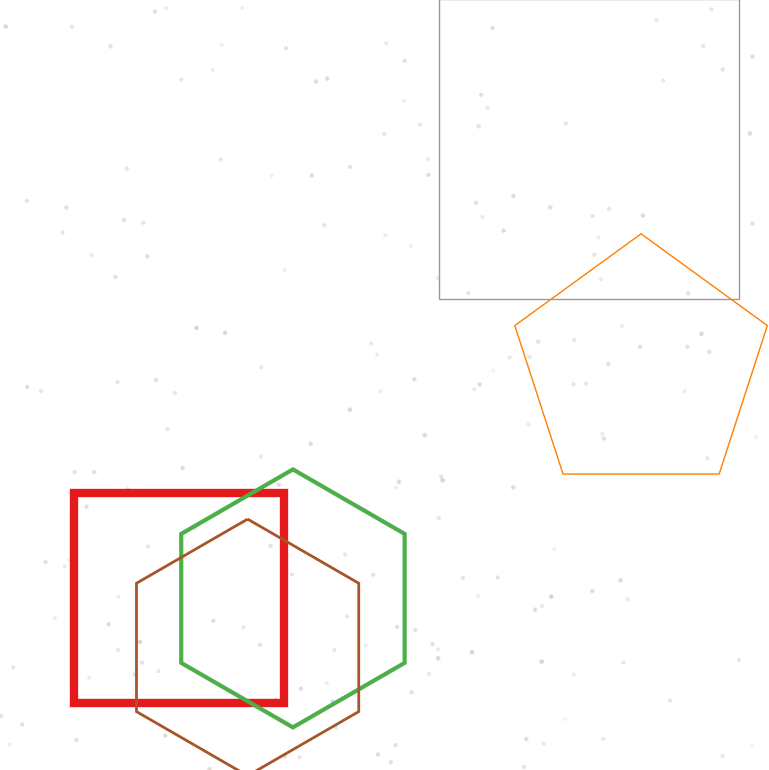[{"shape": "square", "thickness": 3, "radius": 0.68, "center": [0.232, 0.223]}, {"shape": "hexagon", "thickness": 1.5, "radius": 0.84, "center": [0.38, 0.223]}, {"shape": "pentagon", "thickness": 0.5, "radius": 0.86, "center": [0.833, 0.524]}, {"shape": "hexagon", "thickness": 1, "radius": 0.83, "center": [0.322, 0.159]}, {"shape": "square", "thickness": 0.5, "radius": 0.97, "center": [0.765, 0.806]}]